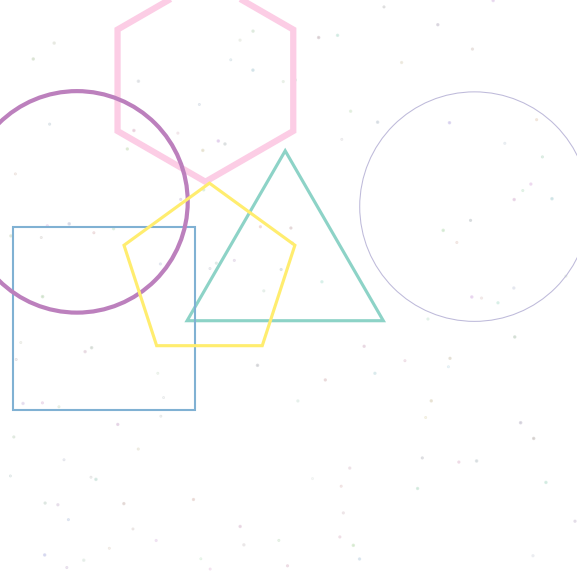[{"shape": "triangle", "thickness": 1.5, "radius": 0.98, "center": [0.494, 0.542]}, {"shape": "circle", "thickness": 0.5, "radius": 0.99, "center": [0.822, 0.641]}, {"shape": "square", "thickness": 1, "radius": 0.79, "center": [0.18, 0.448]}, {"shape": "hexagon", "thickness": 3, "radius": 0.88, "center": [0.356, 0.86]}, {"shape": "circle", "thickness": 2, "radius": 0.96, "center": [0.133, 0.65]}, {"shape": "pentagon", "thickness": 1.5, "radius": 0.78, "center": [0.363, 0.526]}]